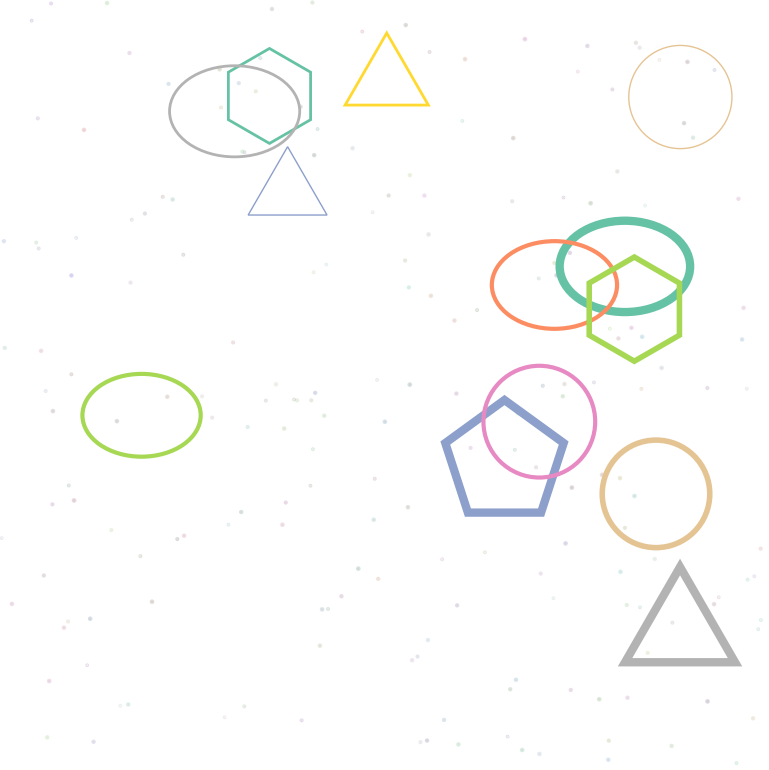[{"shape": "oval", "thickness": 3, "radius": 0.42, "center": [0.812, 0.654]}, {"shape": "hexagon", "thickness": 1, "radius": 0.31, "center": [0.35, 0.875]}, {"shape": "oval", "thickness": 1.5, "radius": 0.41, "center": [0.72, 0.63]}, {"shape": "triangle", "thickness": 0.5, "radius": 0.3, "center": [0.374, 0.75]}, {"shape": "pentagon", "thickness": 3, "radius": 0.4, "center": [0.655, 0.4]}, {"shape": "circle", "thickness": 1.5, "radius": 0.36, "center": [0.7, 0.452]}, {"shape": "hexagon", "thickness": 2, "radius": 0.34, "center": [0.824, 0.599]}, {"shape": "oval", "thickness": 1.5, "radius": 0.38, "center": [0.184, 0.461]}, {"shape": "triangle", "thickness": 1, "radius": 0.31, "center": [0.502, 0.895]}, {"shape": "circle", "thickness": 0.5, "radius": 0.34, "center": [0.884, 0.874]}, {"shape": "circle", "thickness": 2, "radius": 0.35, "center": [0.852, 0.359]}, {"shape": "oval", "thickness": 1, "radius": 0.42, "center": [0.305, 0.855]}, {"shape": "triangle", "thickness": 3, "radius": 0.41, "center": [0.883, 0.181]}]